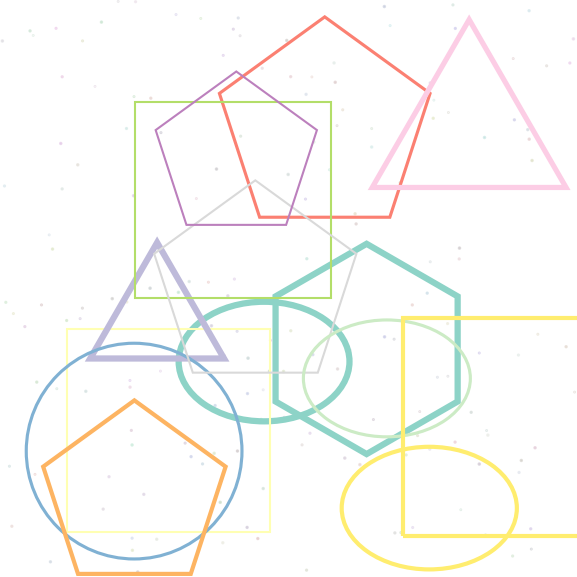[{"shape": "hexagon", "thickness": 3, "radius": 0.91, "center": [0.635, 0.395]}, {"shape": "oval", "thickness": 3, "radius": 0.74, "center": [0.457, 0.373]}, {"shape": "square", "thickness": 1, "radius": 0.88, "center": [0.292, 0.254]}, {"shape": "triangle", "thickness": 3, "radius": 0.67, "center": [0.272, 0.445]}, {"shape": "pentagon", "thickness": 1.5, "radius": 0.96, "center": [0.562, 0.778]}, {"shape": "circle", "thickness": 1.5, "radius": 0.93, "center": [0.232, 0.218]}, {"shape": "pentagon", "thickness": 2, "radius": 0.83, "center": [0.233, 0.14]}, {"shape": "square", "thickness": 1, "radius": 0.85, "center": [0.404, 0.653]}, {"shape": "triangle", "thickness": 2.5, "radius": 0.97, "center": [0.812, 0.771]}, {"shape": "pentagon", "thickness": 1, "radius": 0.92, "center": [0.442, 0.503]}, {"shape": "pentagon", "thickness": 1, "radius": 0.73, "center": [0.409, 0.729]}, {"shape": "oval", "thickness": 1.5, "radius": 0.72, "center": [0.67, 0.344]}, {"shape": "square", "thickness": 2, "radius": 0.94, "center": [0.887, 0.26]}, {"shape": "oval", "thickness": 2, "radius": 0.76, "center": [0.743, 0.119]}]